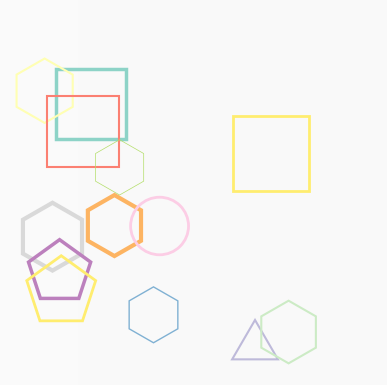[{"shape": "square", "thickness": 2.5, "radius": 0.45, "center": [0.235, 0.729]}, {"shape": "hexagon", "thickness": 1.5, "radius": 0.42, "center": [0.115, 0.764]}, {"shape": "triangle", "thickness": 1.5, "radius": 0.34, "center": [0.658, 0.101]}, {"shape": "square", "thickness": 1.5, "radius": 0.46, "center": [0.215, 0.658]}, {"shape": "hexagon", "thickness": 1, "radius": 0.36, "center": [0.396, 0.182]}, {"shape": "hexagon", "thickness": 3, "radius": 0.4, "center": [0.295, 0.414]}, {"shape": "hexagon", "thickness": 0.5, "radius": 0.36, "center": [0.309, 0.565]}, {"shape": "circle", "thickness": 2, "radius": 0.37, "center": [0.412, 0.413]}, {"shape": "hexagon", "thickness": 3, "radius": 0.44, "center": [0.135, 0.385]}, {"shape": "pentagon", "thickness": 2.5, "radius": 0.42, "center": [0.154, 0.293]}, {"shape": "hexagon", "thickness": 1.5, "radius": 0.41, "center": [0.745, 0.138]}, {"shape": "pentagon", "thickness": 2, "radius": 0.47, "center": [0.158, 0.242]}, {"shape": "square", "thickness": 2, "radius": 0.49, "center": [0.699, 0.602]}]